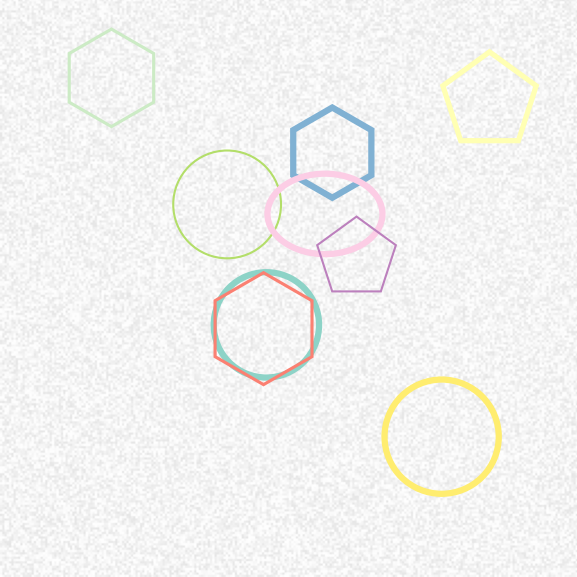[{"shape": "circle", "thickness": 3, "radius": 0.46, "center": [0.461, 0.437]}, {"shape": "pentagon", "thickness": 2.5, "radius": 0.43, "center": [0.848, 0.824]}, {"shape": "hexagon", "thickness": 1.5, "radius": 0.48, "center": [0.456, 0.43]}, {"shape": "hexagon", "thickness": 3, "radius": 0.39, "center": [0.575, 0.735]}, {"shape": "circle", "thickness": 1, "radius": 0.47, "center": [0.393, 0.645]}, {"shape": "oval", "thickness": 3, "radius": 0.5, "center": [0.563, 0.629]}, {"shape": "pentagon", "thickness": 1, "radius": 0.36, "center": [0.617, 0.552]}, {"shape": "hexagon", "thickness": 1.5, "radius": 0.42, "center": [0.193, 0.864]}, {"shape": "circle", "thickness": 3, "radius": 0.49, "center": [0.765, 0.243]}]